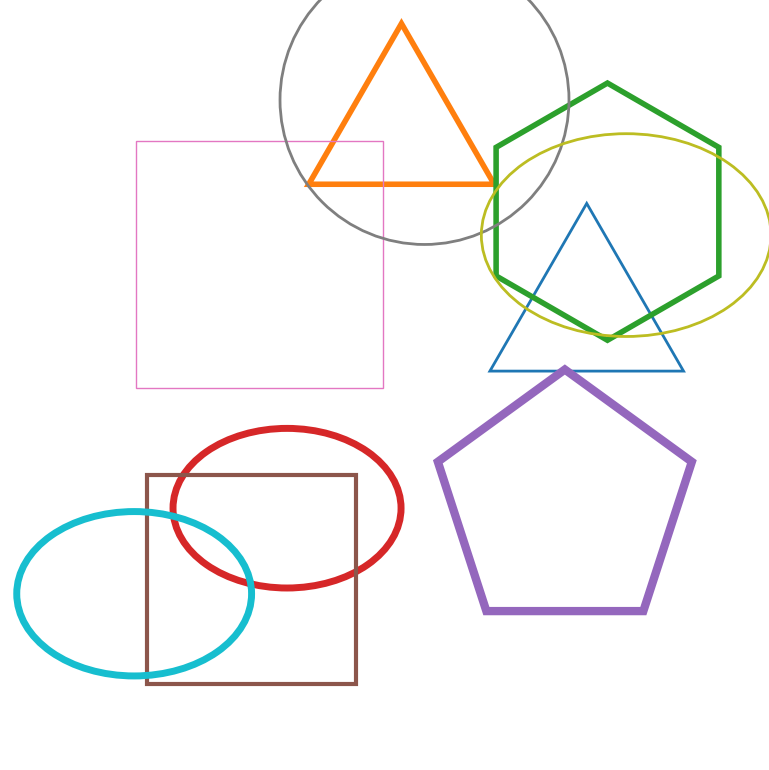[{"shape": "triangle", "thickness": 1, "radius": 0.73, "center": [0.762, 0.591]}, {"shape": "triangle", "thickness": 2, "radius": 0.7, "center": [0.521, 0.83]}, {"shape": "hexagon", "thickness": 2, "radius": 0.83, "center": [0.789, 0.725]}, {"shape": "oval", "thickness": 2.5, "radius": 0.74, "center": [0.373, 0.34]}, {"shape": "pentagon", "thickness": 3, "radius": 0.87, "center": [0.734, 0.347]}, {"shape": "square", "thickness": 1.5, "radius": 0.68, "center": [0.327, 0.247]}, {"shape": "square", "thickness": 0.5, "radius": 0.8, "center": [0.337, 0.657]}, {"shape": "circle", "thickness": 1, "radius": 0.94, "center": [0.551, 0.87]}, {"shape": "oval", "thickness": 1, "radius": 0.94, "center": [0.813, 0.695]}, {"shape": "oval", "thickness": 2.5, "radius": 0.76, "center": [0.174, 0.229]}]